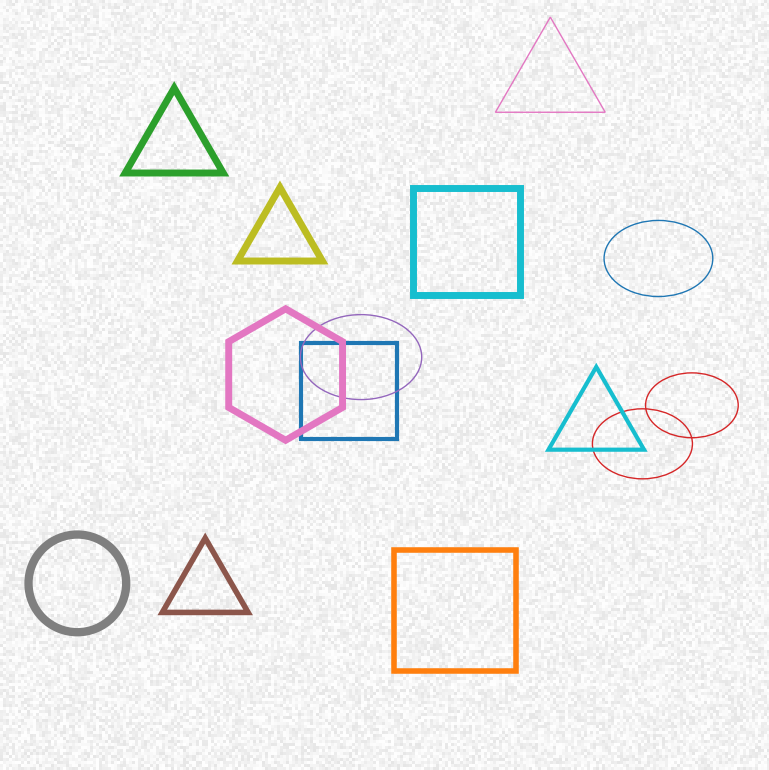[{"shape": "square", "thickness": 1.5, "radius": 0.31, "center": [0.453, 0.492]}, {"shape": "oval", "thickness": 0.5, "radius": 0.35, "center": [0.855, 0.664]}, {"shape": "square", "thickness": 2, "radius": 0.4, "center": [0.591, 0.207]}, {"shape": "triangle", "thickness": 2.5, "radius": 0.37, "center": [0.226, 0.812]}, {"shape": "oval", "thickness": 0.5, "radius": 0.3, "center": [0.899, 0.474]}, {"shape": "oval", "thickness": 0.5, "radius": 0.32, "center": [0.834, 0.424]}, {"shape": "oval", "thickness": 0.5, "radius": 0.39, "center": [0.469, 0.536]}, {"shape": "triangle", "thickness": 2, "radius": 0.32, "center": [0.266, 0.237]}, {"shape": "hexagon", "thickness": 2.5, "radius": 0.43, "center": [0.371, 0.514]}, {"shape": "triangle", "thickness": 0.5, "radius": 0.41, "center": [0.715, 0.895]}, {"shape": "circle", "thickness": 3, "radius": 0.32, "center": [0.1, 0.242]}, {"shape": "triangle", "thickness": 2.5, "radius": 0.32, "center": [0.364, 0.693]}, {"shape": "triangle", "thickness": 1.5, "radius": 0.36, "center": [0.774, 0.452]}, {"shape": "square", "thickness": 2.5, "radius": 0.35, "center": [0.606, 0.687]}]